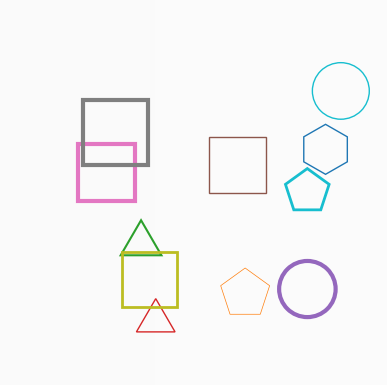[{"shape": "hexagon", "thickness": 1, "radius": 0.32, "center": [0.84, 0.612]}, {"shape": "pentagon", "thickness": 0.5, "radius": 0.33, "center": [0.633, 0.237]}, {"shape": "triangle", "thickness": 1.5, "radius": 0.3, "center": [0.364, 0.367]}, {"shape": "triangle", "thickness": 1, "radius": 0.29, "center": [0.402, 0.167]}, {"shape": "circle", "thickness": 3, "radius": 0.36, "center": [0.793, 0.249]}, {"shape": "square", "thickness": 1, "radius": 0.36, "center": [0.612, 0.572]}, {"shape": "square", "thickness": 3, "radius": 0.37, "center": [0.275, 0.553]}, {"shape": "square", "thickness": 3, "radius": 0.42, "center": [0.299, 0.656]}, {"shape": "square", "thickness": 2, "radius": 0.36, "center": [0.386, 0.274]}, {"shape": "circle", "thickness": 1, "radius": 0.37, "center": [0.88, 0.764]}, {"shape": "pentagon", "thickness": 2, "radius": 0.3, "center": [0.793, 0.503]}]